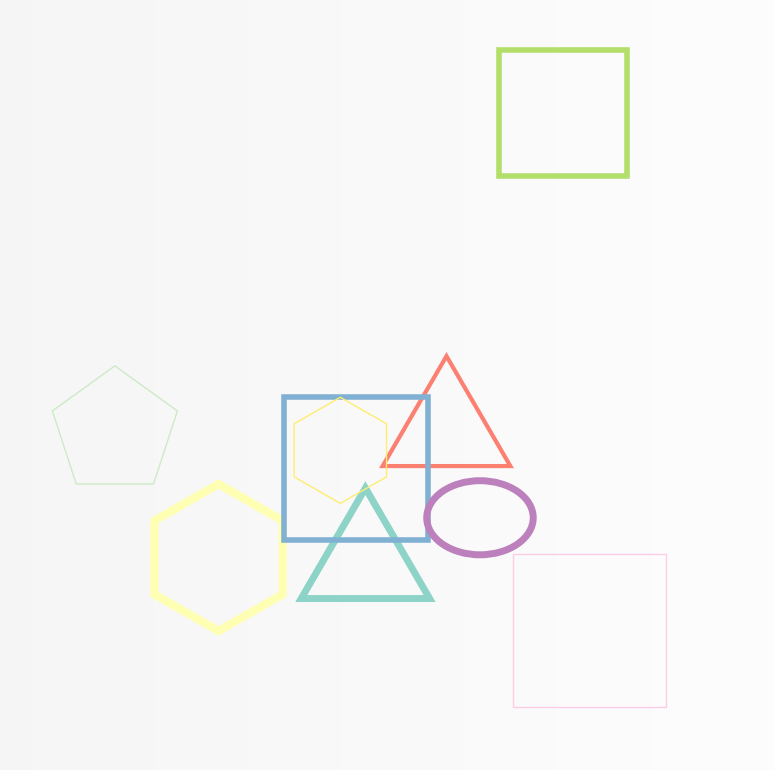[{"shape": "triangle", "thickness": 2.5, "radius": 0.48, "center": [0.472, 0.27]}, {"shape": "hexagon", "thickness": 3, "radius": 0.48, "center": [0.282, 0.276]}, {"shape": "triangle", "thickness": 1.5, "radius": 0.48, "center": [0.576, 0.442]}, {"shape": "square", "thickness": 2, "radius": 0.46, "center": [0.46, 0.392]}, {"shape": "square", "thickness": 2, "radius": 0.41, "center": [0.726, 0.853]}, {"shape": "square", "thickness": 0.5, "radius": 0.49, "center": [0.76, 0.181]}, {"shape": "oval", "thickness": 2.5, "radius": 0.34, "center": [0.619, 0.328]}, {"shape": "pentagon", "thickness": 0.5, "radius": 0.42, "center": [0.148, 0.44]}, {"shape": "hexagon", "thickness": 0.5, "radius": 0.34, "center": [0.439, 0.415]}]